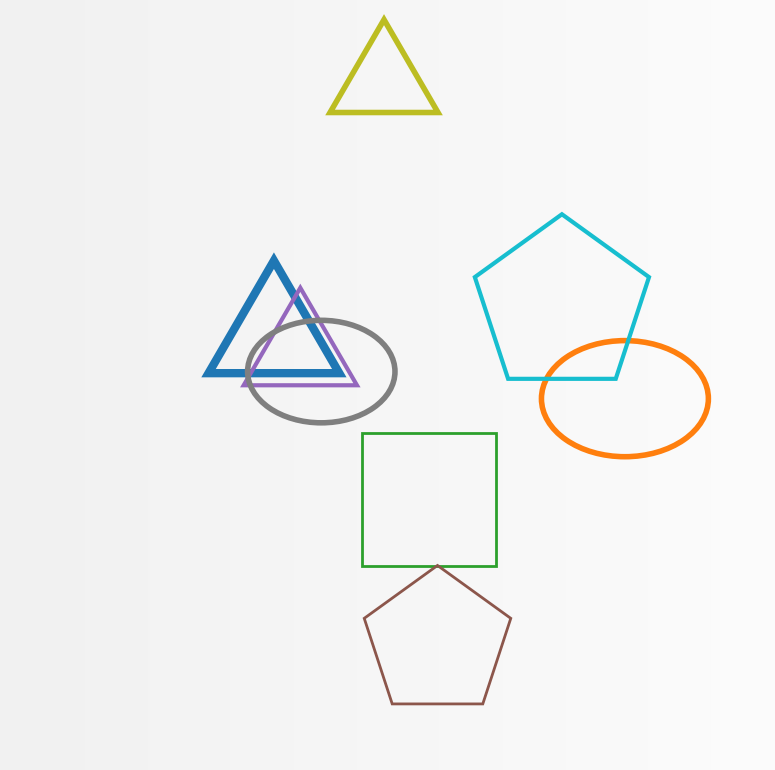[{"shape": "triangle", "thickness": 3, "radius": 0.49, "center": [0.353, 0.564]}, {"shape": "oval", "thickness": 2, "radius": 0.54, "center": [0.806, 0.482]}, {"shape": "square", "thickness": 1, "radius": 0.43, "center": [0.553, 0.351]}, {"shape": "triangle", "thickness": 1.5, "radius": 0.42, "center": [0.388, 0.542]}, {"shape": "pentagon", "thickness": 1, "radius": 0.5, "center": [0.565, 0.166]}, {"shape": "oval", "thickness": 2, "radius": 0.48, "center": [0.415, 0.517]}, {"shape": "triangle", "thickness": 2, "radius": 0.4, "center": [0.496, 0.894]}, {"shape": "pentagon", "thickness": 1.5, "radius": 0.59, "center": [0.725, 0.604]}]